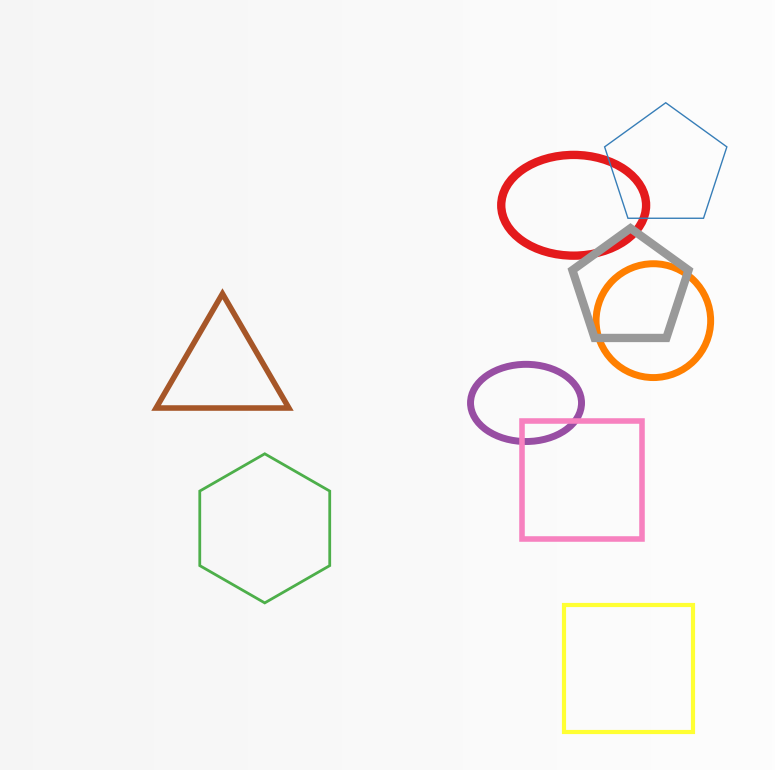[{"shape": "oval", "thickness": 3, "radius": 0.47, "center": [0.74, 0.733]}, {"shape": "pentagon", "thickness": 0.5, "radius": 0.41, "center": [0.859, 0.784]}, {"shape": "hexagon", "thickness": 1, "radius": 0.48, "center": [0.342, 0.314]}, {"shape": "oval", "thickness": 2.5, "radius": 0.36, "center": [0.679, 0.477]}, {"shape": "circle", "thickness": 2.5, "radius": 0.37, "center": [0.843, 0.584]}, {"shape": "square", "thickness": 1.5, "radius": 0.41, "center": [0.811, 0.132]}, {"shape": "triangle", "thickness": 2, "radius": 0.49, "center": [0.287, 0.52]}, {"shape": "square", "thickness": 2, "radius": 0.39, "center": [0.751, 0.377]}, {"shape": "pentagon", "thickness": 3, "radius": 0.39, "center": [0.814, 0.625]}]